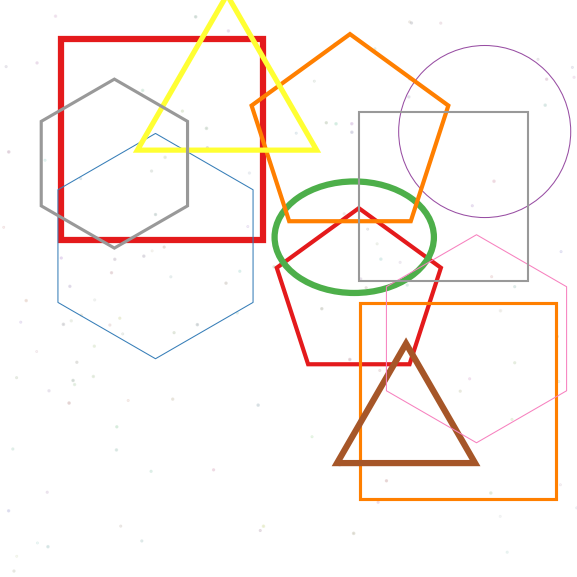[{"shape": "pentagon", "thickness": 2, "radius": 0.75, "center": [0.621, 0.489]}, {"shape": "square", "thickness": 3, "radius": 0.87, "center": [0.281, 0.758]}, {"shape": "hexagon", "thickness": 0.5, "radius": 0.98, "center": [0.269, 0.573]}, {"shape": "oval", "thickness": 3, "radius": 0.69, "center": [0.613, 0.588]}, {"shape": "circle", "thickness": 0.5, "radius": 0.74, "center": [0.839, 0.771]}, {"shape": "square", "thickness": 1.5, "radius": 0.85, "center": [0.793, 0.304]}, {"shape": "pentagon", "thickness": 2, "radius": 0.9, "center": [0.606, 0.761]}, {"shape": "triangle", "thickness": 2.5, "radius": 0.9, "center": [0.393, 0.829]}, {"shape": "triangle", "thickness": 3, "radius": 0.69, "center": [0.703, 0.266]}, {"shape": "hexagon", "thickness": 0.5, "radius": 0.9, "center": [0.825, 0.413]}, {"shape": "hexagon", "thickness": 1.5, "radius": 0.73, "center": [0.198, 0.716]}, {"shape": "square", "thickness": 1, "radius": 0.73, "center": [0.768, 0.659]}]